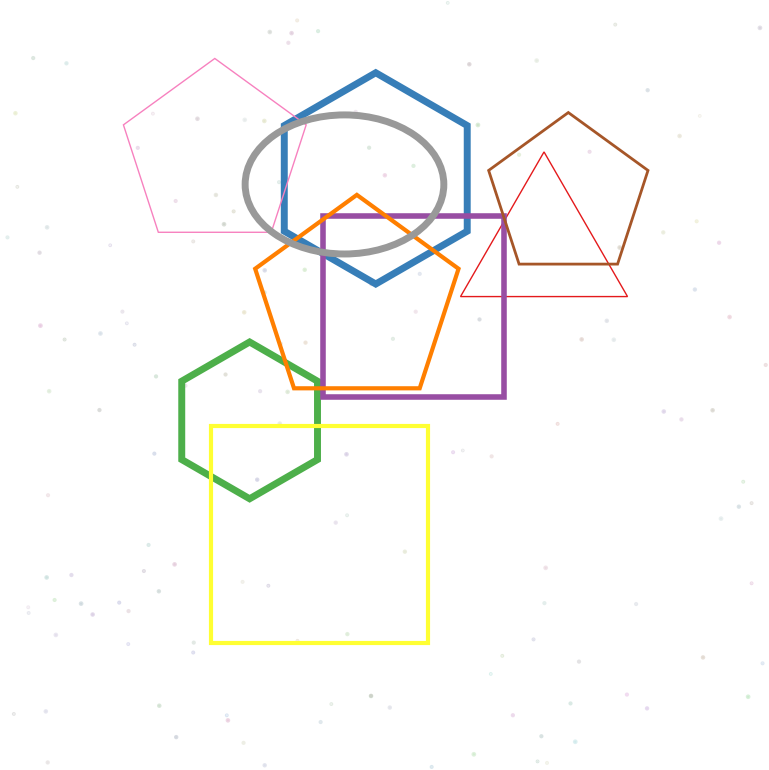[{"shape": "triangle", "thickness": 0.5, "radius": 0.63, "center": [0.707, 0.677]}, {"shape": "hexagon", "thickness": 2.5, "radius": 0.69, "center": [0.488, 0.768]}, {"shape": "hexagon", "thickness": 2.5, "radius": 0.51, "center": [0.324, 0.454]}, {"shape": "square", "thickness": 2, "radius": 0.59, "center": [0.537, 0.602]}, {"shape": "pentagon", "thickness": 1.5, "radius": 0.69, "center": [0.463, 0.608]}, {"shape": "square", "thickness": 1.5, "radius": 0.71, "center": [0.415, 0.306]}, {"shape": "pentagon", "thickness": 1, "radius": 0.54, "center": [0.738, 0.745]}, {"shape": "pentagon", "thickness": 0.5, "radius": 0.62, "center": [0.279, 0.799]}, {"shape": "oval", "thickness": 2.5, "radius": 0.65, "center": [0.447, 0.76]}]